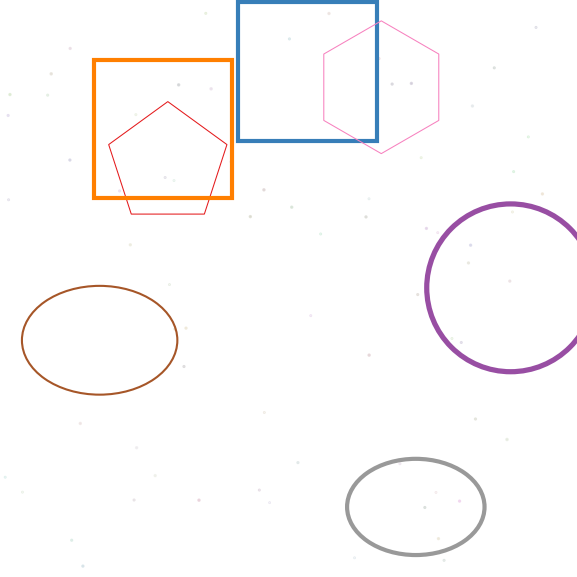[{"shape": "pentagon", "thickness": 0.5, "radius": 0.54, "center": [0.291, 0.716]}, {"shape": "square", "thickness": 2, "radius": 0.6, "center": [0.532, 0.875]}, {"shape": "circle", "thickness": 2.5, "radius": 0.73, "center": [0.884, 0.501]}, {"shape": "square", "thickness": 2, "radius": 0.6, "center": [0.282, 0.776]}, {"shape": "oval", "thickness": 1, "radius": 0.67, "center": [0.173, 0.41]}, {"shape": "hexagon", "thickness": 0.5, "radius": 0.57, "center": [0.66, 0.848]}, {"shape": "oval", "thickness": 2, "radius": 0.6, "center": [0.72, 0.121]}]